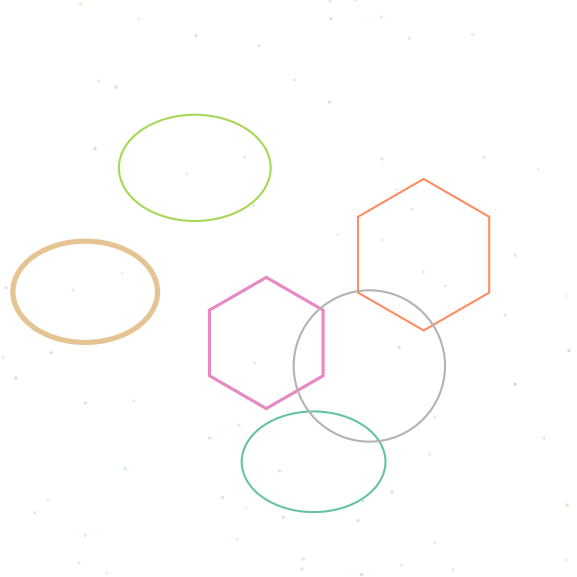[{"shape": "oval", "thickness": 1, "radius": 0.62, "center": [0.543, 0.2]}, {"shape": "hexagon", "thickness": 1, "radius": 0.66, "center": [0.734, 0.558]}, {"shape": "hexagon", "thickness": 1.5, "radius": 0.57, "center": [0.461, 0.405]}, {"shape": "oval", "thickness": 1, "radius": 0.66, "center": [0.337, 0.708]}, {"shape": "oval", "thickness": 2.5, "radius": 0.63, "center": [0.148, 0.494]}, {"shape": "circle", "thickness": 1, "radius": 0.66, "center": [0.64, 0.365]}]